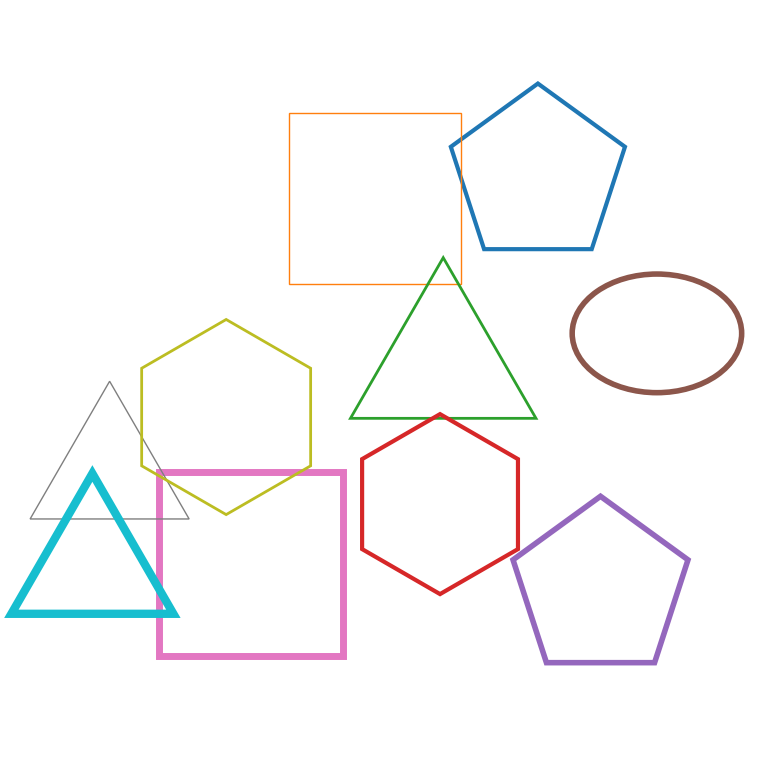[{"shape": "pentagon", "thickness": 1.5, "radius": 0.59, "center": [0.699, 0.773]}, {"shape": "square", "thickness": 0.5, "radius": 0.56, "center": [0.487, 0.742]}, {"shape": "triangle", "thickness": 1, "radius": 0.7, "center": [0.576, 0.526]}, {"shape": "hexagon", "thickness": 1.5, "radius": 0.58, "center": [0.571, 0.345]}, {"shape": "pentagon", "thickness": 2, "radius": 0.6, "center": [0.78, 0.236]}, {"shape": "oval", "thickness": 2, "radius": 0.55, "center": [0.853, 0.567]}, {"shape": "square", "thickness": 2.5, "radius": 0.6, "center": [0.326, 0.268]}, {"shape": "triangle", "thickness": 0.5, "radius": 0.6, "center": [0.142, 0.386]}, {"shape": "hexagon", "thickness": 1, "radius": 0.63, "center": [0.294, 0.458]}, {"shape": "triangle", "thickness": 3, "radius": 0.61, "center": [0.12, 0.264]}]